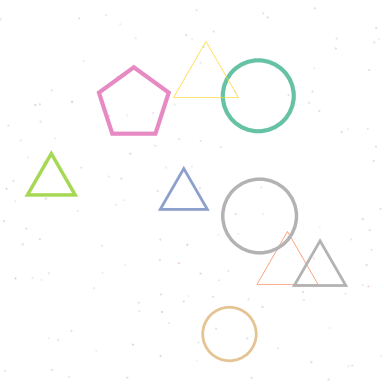[{"shape": "circle", "thickness": 3, "radius": 0.46, "center": [0.671, 0.751]}, {"shape": "triangle", "thickness": 0.5, "radius": 0.46, "center": [0.747, 0.307]}, {"shape": "triangle", "thickness": 2, "radius": 0.35, "center": [0.477, 0.491]}, {"shape": "pentagon", "thickness": 3, "radius": 0.48, "center": [0.348, 0.73]}, {"shape": "triangle", "thickness": 2.5, "radius": 0.36, "center": [0.133, 0.529]}, {"shape": "triangle", "thickness": 0.5, "radius": 0.49, "center": [0.535, 0.795]}, {"shape": "circle", "thickness": 2, "radius": 0.35, "center": [0.596, 0.132]}, {"shape": "circle", "thickness": 2.5, "radius": 0.48, "center": [0.674, 0.439]}, {"shape": "triangle", "thickness": 2, "radius": 0.39, "center": [0.831, 0.297]}]